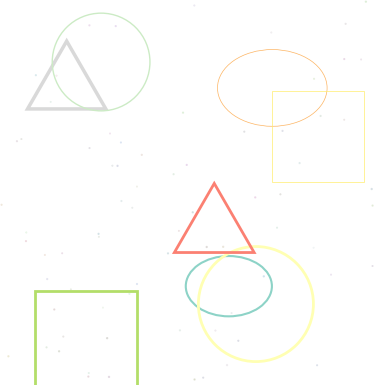[{"shape": "oval", "thickness": 1.5, "radius": 0.56, "center": [0.594, 0.257]}, {"shape": "circle", "thickness": 2, "radius": 0.75, "center": [0.665, 0.21]}, {"shape": "triangle", "thickness": 2, "radius": 0.6, "center": [0.556, 0.404]}, {"shape": "oval", "thickness": 0.5, "radius": 0.71, "center": [0.707, 0.772]}, {"shape": "square", "thickness": 2, "radius": 0.66, "center": [0.223, 0.111]}, {"shape": "triangle", "thickness": 2.5, "radius": 0.59, "center": [0.173, 0.776]}, {"shape": "circle", "thickness": 1, "radius": 0.63, "center": [0.263, 0.839]}, {"shape": "square", "thickness": 0.5, "radius": 0.59, "center": [0.826, 0.645]}]